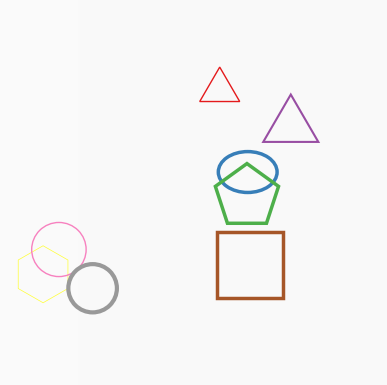[{"shape": "triangle", "thickness": 1, "radius": 0.3, "center": [0.567, 0.766]}, {"shape": "oval", "thickness": 2.5, "radius": 0.38, "center": [0.639, 0.553]}, {"shape": "pentagon", "thickness": 2.5, "radius": 0.43, "center": [0.637, 0.489]}, {"shape": "triangle", "thickness": 1.5, "radius": 0.41, "center": [0.75, 0.672]}, {"shape": "hexagon", "thickness": 0.5, "radius": 0.37, "center": [0.111, 0.288]}, {"shape": "square", "thickness": 2.5, "radius": 0.43, "center": [0.645, 0.313]}, {"shape": "circle", "thickness": 1, "radius": 0.35, "center": [0.152, 0.352]}, {"shape": "circle", "thickness": 3, "radius": 0.31, "center": [0.239, 0.251]}]